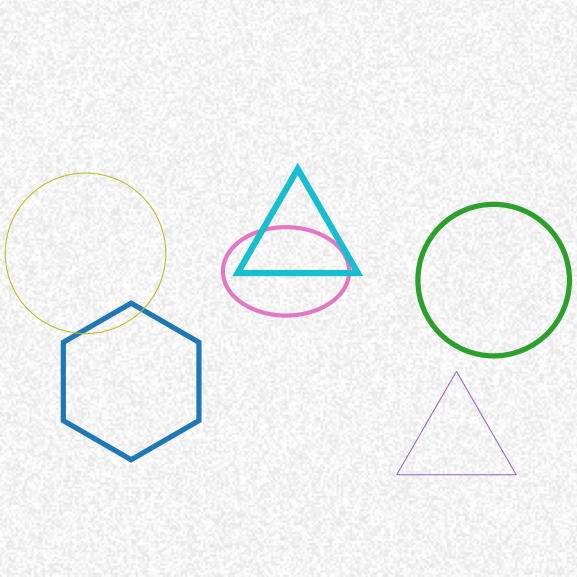[{"shape": "hexagon", "thickness": 2.5, "radius": 0.68, "center": [0.227, 0.339]}, {"shape": "circle", "thickness": 2.5, "radius": 0.66, "center": [0.855, 0.514]}, {"shape": "triangle", "thickness": 0.5, "radius": 0.6, "center": [0.79, 0.237]}, {"shape": "oval", "thickness": 2, "radius": 0.55, "center": [0.495, 0.529]}, {"shape": "circle", "thickness": 0.5, "radius": 0.7, "center": [0.148, 0.56]}, {"shape": "triangle", "thickness": 3, "radius": 0.6, "center": [0.516, 0.586]}]